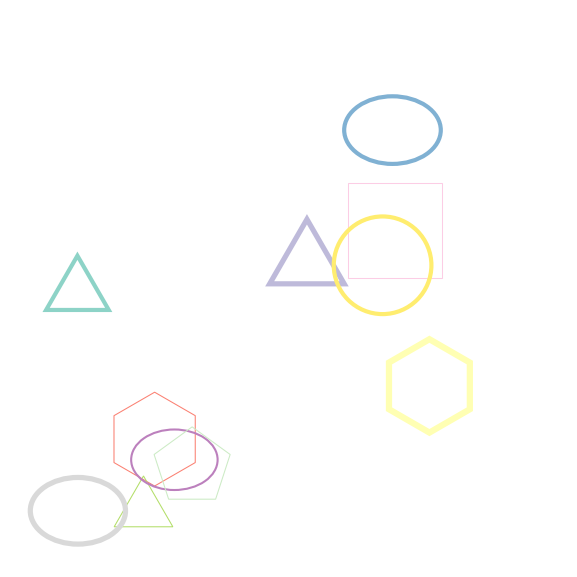[{"shape": "triangle", "thickness": 2, "radius": 0.31, "center": [0.134, 0.494]}, {"shape": "hexagon", "thickness": 3, "radius": 0.4, "center": [0.744, 0.331]}, {"shape": "triangle", "thickness": 2.5, "radius": 0.37, "center": [0.531, 0.545]}, {"shape": "hexagon", "thickness": 0.5, "radius": 0.41, "center": [0.268, 0.239]}, {"shape": "oval", "thickness": 2, "radius": 0.42, "center": [0.68, 0.774]}, {"shape": "triangle", "thickness": 0.5, "radius": 0.29, "center": [0.248, 0.116]}, {"shape": "square", "thickness": 0.5, "radius": 0.41, "center": [0.684, 0.6]}, {"shape": "oval", "thickness": 2.5, "radius": 0.41, "center": [0.135, 0.115]}, {"shape": "oval", "thickness": 1, "radius": 0.37, "center": [0.302, 0.203]}, {"shape": "pentagon", "thickness": 0.5, "radius": 0.35, "center": [0.333, 0.191]}, {"shape": "circle", "thickness": 2, "radius": 0.42, "center": [0.662, 0.54]}]